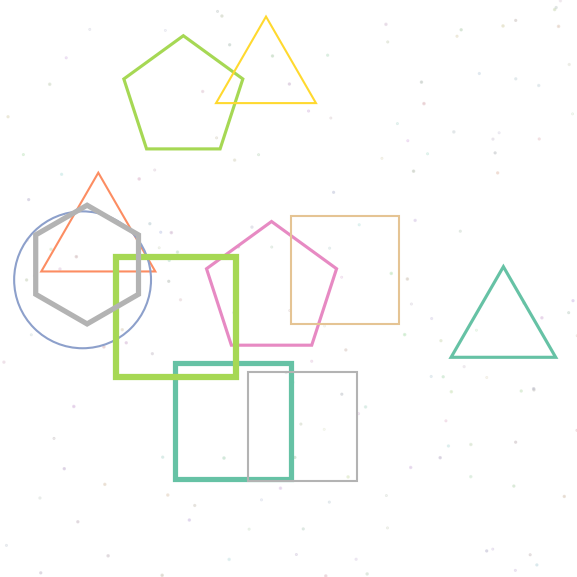[{"shape": "triangle", "thickness": 1.5, "radius": 0.52, "center": [0.872, 0.433]}, {"shape": "square", "thickness": 2.5, "radius": 0.5, "center": [0.404, 0.27]}, {"shape": "triangle", "thickness": 1, "radius": 0.57, "center": [0.17, 0.586]}, {"shape": "circle", "thickness": 1, "radius": 0.59, "center": [0.143, 0.515]}, {"shape": "pentagon", "thickness": 1.5, "radius": 0.59, "center": [0.47, 0.497]}, {"shape": "square", "thickness": 3, "radius": 0.52, "center": [0.304, 0.451]}, {"shape": "pentagon", "thickness": 1.5, "radius": 0.54, "center": [0.317, 0.829]}, {"shape": "triangle", "thickness": 1, "radius": 0.5, "center": [0.461, 0.871]}, {"shape": "square", "thickness": 1, "radius": 0.47, "center": [0.597, 0.532]}, {"shape": "square", "thickness": 1, "radius": 0.47, "center": [0.524, 0.26]}, {"shape": "hexagon", "thickness": 2.5, "radius": 0.51, "center": [0.151, 0.541]}]